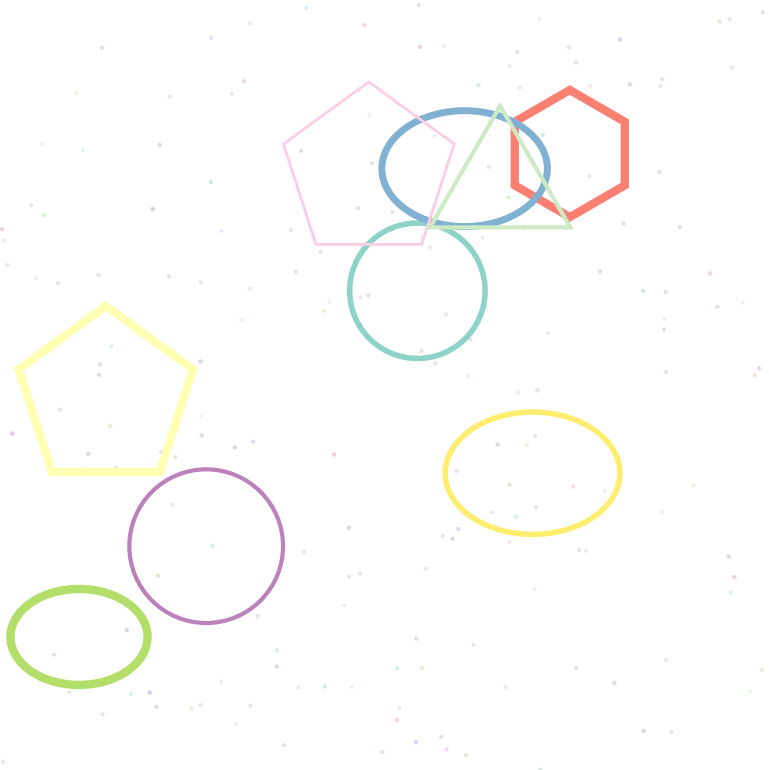[{"shape": "circle", "thickness": 2, "radius": 0.44, "center": [0.542, 0.622]}, {"shape": "pentagon", "thickness": 3, "radius": 0.6, "center": [0.137, 0.484]}, {"shape": "hexagon", "thickness": 3, "radius": 0.41, "center": [0.74, 0.801]}, {"shape": "oval", "thickness": 2.5, "radius": 0.54, "center": [0.603, 0.781]}, {"shape": "oval", "thickness": 3, "radius": 0.45, "center": [0.103, 0.173]}, {"shape": "pentagon", "thickness": 1, "radius": 0.58, "center": [0.479, 0.777]}, {"shape": "circle", "thickness": 1.5, "radius": 0.5, "center": [0.268, 0.291]}, {"shape": "triangle", "thickness": 1.5, "radius": 0.53, "center": [0.65, 0.757]}, {"shape": "oval", "thickness": 2, "radius": 0.57, "center": [0.692, 0.385]}]